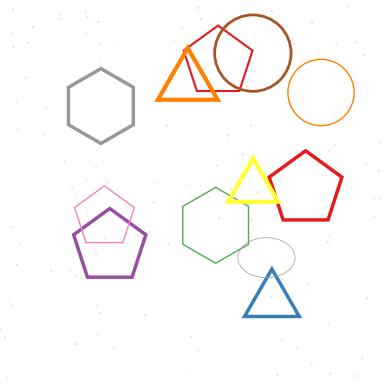[{"shape": "pentagon", "thickness": 2.5, "radius": 0.5, "center": [0.794, 0.509]}, {"shape": "pentagon", "thickness": 1.5, "radius": 0.47, "center": [0.567, 0.84]}, {"shape": "triangle", "thickness": 2.5, "radius": 0.41, "center": [0.706, 0.219]}, {"shape": "hexagon", "thickness": 1, "radius": 0.49, "center": [0.56, 0.415]}, {"shape": "pentagon", "thickness": 2.5, "radius": 0.49, "center": [0.285, 0.36]}, {"shape": "triangle", "thickness": 3, "radius": 0.45, "center": [0.488, 0.786]}, {"shape": "circle", "thickness": 1, "radius": 0.43, "center": [0.834, 0.76]}, {"shape": "triangle", "thickness": 3, "radius": 0.38, "center": [0.658, 0.513]}, {"shape": "circle", "thickness": 2, "radius": 0.5, "center": [0.657, 0.862]}, {"shape": "pentagon", "thickness": 1, "radius": 0.41, "center": [0.271, 0.436]}, {"shape": "hexagon", "thickness": 2.5, "radius": 0.49, "center": [0.262, 0.725]}, {"shape": "oval", "thickness": 0.5, "radius": 0.37, "center": [0.692, 0.331]}]